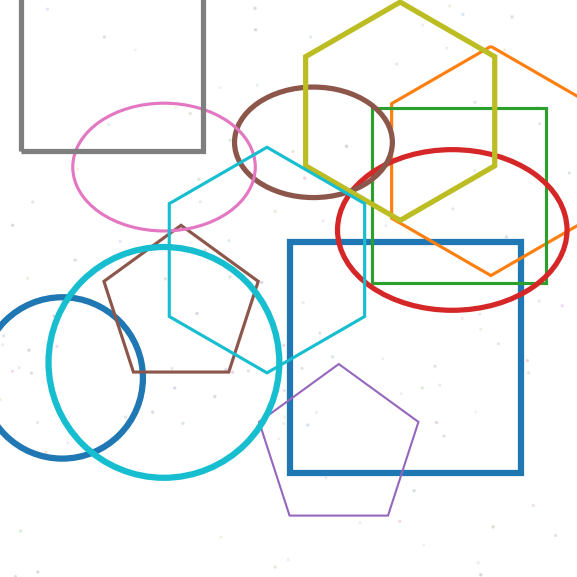[{"shape": "square", "thickness": 3, "radius": 1.0, "center": [0.702, 0.38]}, {"shape": "circle", "thickness": 3, "radius": 0.7, "center": [0.108, 0.345]}, {"shape": "hexagon", "thickness": 1.5, "radius": 0.99, "center": [0.85, 0.72]}, {"shape": "square", "thickness": 1.5, "radius": 0.76, "center": [0.795, 0.66]}, {"shape": "oval", "thickness": 2.5, "radius": 0.99, "center": [0.783, 0.601]}, {"shape": "pentagon", "thickness": 1, "radius": 0.73, "center": [0.587, 0.224]}, {"shape": "pentagon", "thickness": 1.5, "radius": 0.7, "center": [0.314, 0.469]}, {"shape": "oval", "thickness": 2.5, "radius": 0.68, "center": [0.543, 0.753]}, {"shape": "oval", "thickness": 1.5, "radius": 0.79, "center": [0.284, 0.71]}, {"shape": "square", "thickness": 2.5, "radius": 0.79, "center": [0.194, 0.896]}, {"shape": "hexagon", "thickness": 2.5, "radius": 0.95, "center": [0.693, 0.807]}, {"shape": "hexagon", "thickness": 1.5, "radius": 0.98, "center": [0.462, 0.549]}, {"shape": "circle", "thickness": 3, "radius": 1.0, "center": [0.284, 0.372]}]